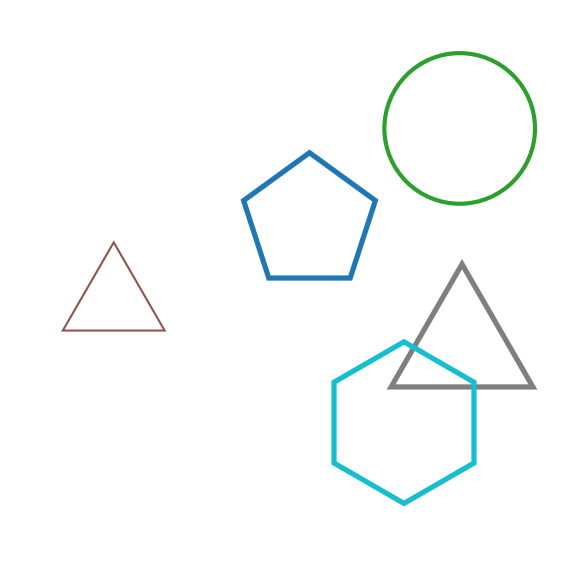[{"shape": "pentagon", "thickness": 2.5, "radius": 0.6, "center": [0.536, 0.615]}, {"shape": "circle", "thickness": 2, "radius": 0.65, "center": [0.796, 0.777]}, {"shape": "triangle", "thickness": 1, "radius": 0.51, "center": [0.197, 0.478]}, {"shape": "triangle", "thickness": 2.5, "radius": 0.71, "center": [0.8, 0.4]}, {"shape": "hexagon", "thickness": 2.5, "radius": 0.7, "center": [0.7, 0.267]}]